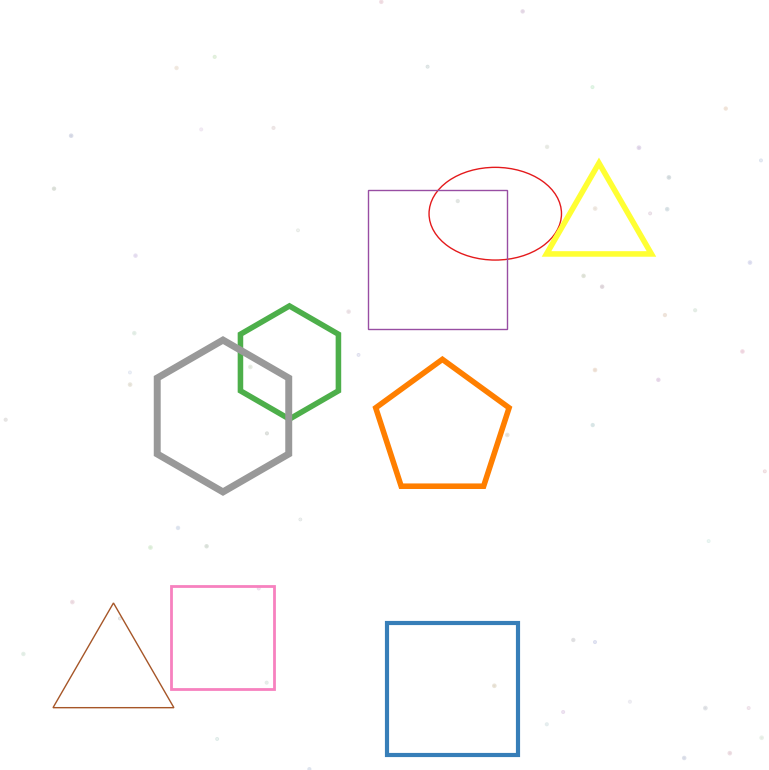[{"shape": "oval", "thickness": 0.5, "radius": 0.43, "center": [0.643, 0.722]}, {"shape": "square", "thickness": 1.5, "radius": 0.43, "center": [0.588, 0.106]}, {"shape": "hexagon", "thickness": 2, "radius": 0.37, "center": [0.376, 0.529]}, {"shape": "square", "thickness": 0.5, "radius": 0.45, "center": [0.568, 0.663]}, {"shape": "pentagon", "thickness": 2, "radius": 0.46, "center": [0.575, 0.442]}, {"shape": "triangle", "thickness": 2, "radius": 0.39, "center": [0.778, 0.71]}, {"shape": "triangle", "thickness": 0.5, "radius": 0.45, "center": [0.147, 0.126]}, {"shape": "square", "thickness": 1, "radius": 0.33, "center": [0.289, 0.172]}, {"shape": "hexagon", "thickness": 2.5, "radius": 0.49, "center": [0.29, 0.46]}]